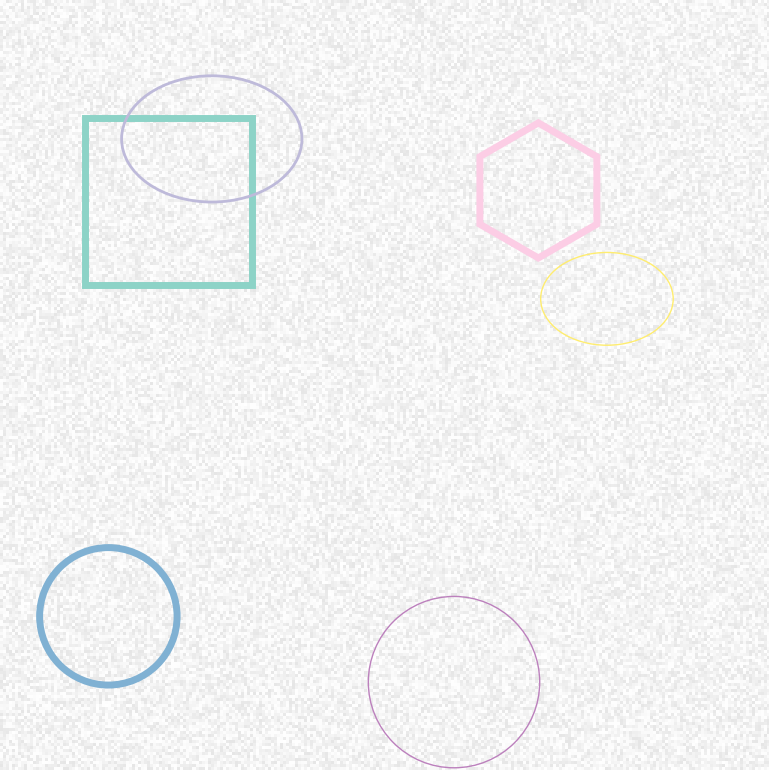[{"shape": "square", "thickness": 2.5, "radius": 0.54, "center": [0.219, 0.739]}, {"shape": "oval", "thickness": 1, "radius": 0.59, "center": [0.275, 0.82]}, {"shape": "circle", "thickness": 2.5, "radius": 0.45, "center": [0.141, 0.2]}, {"shape": "hexagon", "thickness": 2.5, "radius": 0.44, "center": [0.699, 0.753]}, {"shape": "circle", "thickness": 0.5, "radius": 0.56, "center": [0.59, 0.114]}, {"shape": "oval", "thickness": 0.5, "radius": 0.43, "center": [0.788, 0.612]}]